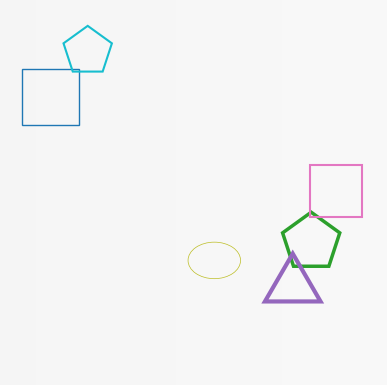[{"shape": "square", "thickness": 1, "radius": 0.36, "center": [0.13, 0.747]}, {"shape": "pentagon", "thickness": 2.5, "radius": 0.39, "center": [0.803, 0.371]}, {"shape": "triangle", "thickness": 3, "radius": 0.41, "center": [0.755, 0.258]}, {"shape": "square", "thickness": 1.5, "radius": 0.33, "center": [0.866, 0.504]}, {"shape": "oval", "thickness": 0.5, "radius": 0.34, "center": [0.553, 0.324]}, {"shape": "pentagon", "thickness": 1.5, "radius": 0.33, "center": [0.226, 0.867]}]